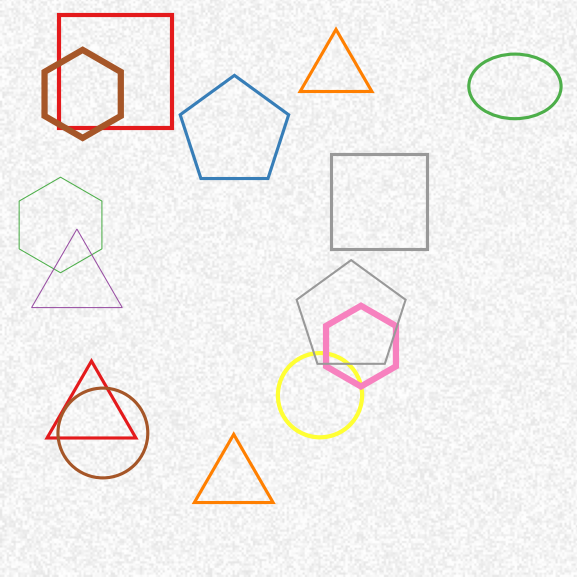[{"shape": "square", "thickness": 2, "radius": 0.49, "center": [0.201, 0.875]}, {"shape": "triangle", "thickness": 1.5, "radius": 0.44, "center": [0.158, 0.285]}, {"shape": "pentagon", "thickness": 1.5, "radius": 0.49, "center": [0.406, 0.77]}, {"shape": "hexagon", "thickness": 0.5, "radius": 0.41, "center": [0.105, 0.61]}, {"shape": "oval", "thickness": 1.5, "radius": 0.4, "center": [0.892, 0.85]}, {"shape": "triangle", "thickness": 0.5, "radius": 0.45, "center": [0.133, 0.512]}, {"shape": "triangle", "thickness": 1.5, "radius": 0.36, "center": [0.582, 0.877]}, {"shape": "triangle", "thickness": 1.5, "radius": 0.39, "center": [0.405, 0.168]}, {"shape": "circle", "thickness": 2, "radius": 0.36, "center": [0.554, 0.315]}, {"shape": "hexagon", "thickness": 3, "radius": 0.38, "center": [0.143, 0.837]}, {"shape": "circle", "thickness": 1.5, "radius": 0.39, "center": [0.178, 0.249]}, {"shape": "hexagon", "thickness": 3, "radius": 0.35, "center": [0.625, 0.4]}, {"shape": "pentagon", "thickness": 1, "radius": 0.5, "center": [0.608, 0.449]}, {"shape": "square", "thickness": 1.5, "radius": 0.41, "center": [0.656, 0.65]}]